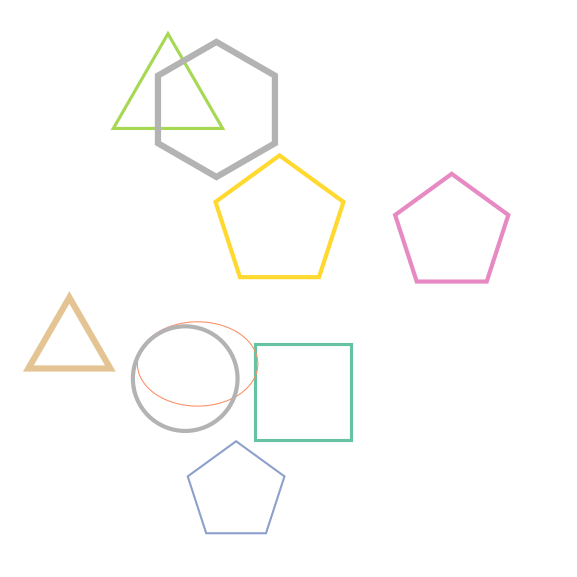[{"shape": "square", "thickness": 1.5, "radius": 0.42, "center": [0.525, 0.321]}, {"shape": "oval", "thickness": 0.5, "radius": 0.52, "center": [0.342, 0.369]}, {"shape": "pentagon", "thickness": 1, "radius": 0.44, "center": [0.409, 0.147]}, {"shape": "pentagon", "thickness": 2, "radius": 0.52, "center": [0.782, 0.595]}, {"shape": "triangle", "thickness": 1.5, "radius": 0.55, "center": [0.291, 0.831]}, {"shape": "pentagon", "thickness": 2, "radius": 0.58, "center": [0.484, 0.613]}, {"shape": "triangle", "thickness": 3, "radius": 0.41, "center": [0.12, 0.402]}, {"shape": "hexagon", "thickness": 3, "radius": 0.58, "center": [0.375, 0.81]}, {"shape": "circle", "thickness": 2, "radius": 0.45, "center": [0.321, 0.343]}]